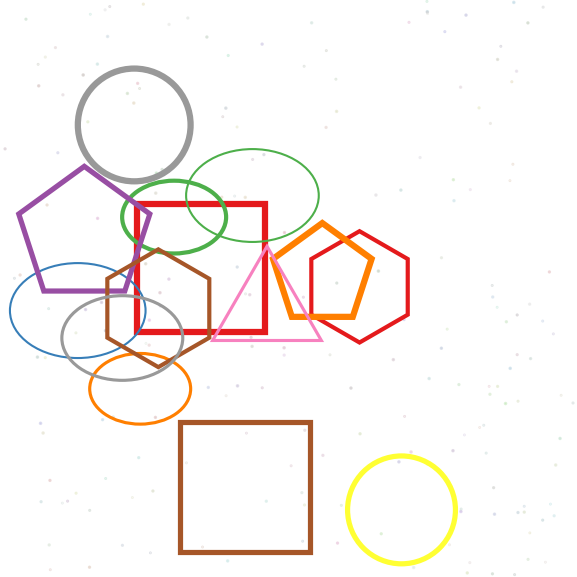[{"shape": "square", "thickness": 3, "radius": 0.55, "center": [0.348, 0.535]}, {"shape": "hexagon", "thickness": 2, "radius": 0.48, "center": [0.623, 0.502]}, {"shape": "oval", "thickness": 1, "radius": 0.59, "center": [0.135, 0.461]}, {"shape": "oval", "thickness": 2, "radius": 0.45, "center": [0.302, 0.623]}, {"shape": "oval", "thickness": 1, "radius": 0.57, "center": [0.437, 0.661]}, {"shape": "pentagon", "thickness": 2.5, "radius": 0.6, "center": [0.146, 0.592]}, {"shape": "oval", "thickness": 1.5, "radius": 0.44, "center": [0.243, 0.326]}, {"shape": "pentagon", "thickness": 3, "radius": 0.45, "center": [0.558, 0.523]}, {"shape": "circle", "thickness": 2.5, "radius": 0.47, "center": [0.695, 0.116]}, {"shape": "hexagon", "thickness": 2, "radius": 0.51, "center": [0.274, 0.465]}, {"shape": "square", "thickness": 2.5, "radius": 0.56, "center": [0.424, 0.156]}, {"shape": "triangle", "thickness": 1.5, "radius": 0.54, "center": [0.462, 0.464]}, {"shape": "circle", "thickness": 3, "radius": 0.49, "center": [0.232, 0.783]}, {"shape": "oval", "thickness": 1.5, "radius": 0.52, "center": [0.212, 0.414]}]